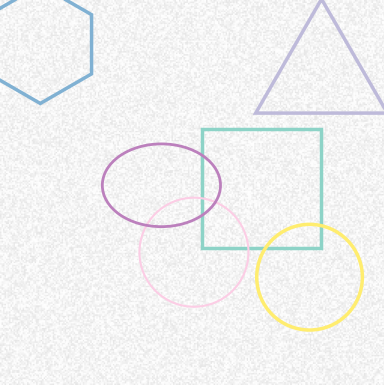[{"shape": "square", "thickness": 2.5, "radius": 0.77, "center": [0.68, 0.51]}, {"shape": "triangle", "thickness": 2.5, "radius": 0.99, "center": [0.835, 0.805]}, {"shape": "hexagon", "thickness": 2.5, "radius": 0.77, "center": [0.105, 0.885]}, {"shape": "circle", "thickness": 1.5, "radius": 0.71, "center": [0.504, 0.345]}, {"shape": "oval", "thickness": 2, "radius": 0.77, "center": [0.419, 0.519]}, {"shape": "circle", "thickness": 2.5, "radius": 0.69, "center": [0.804, 0.28]}]